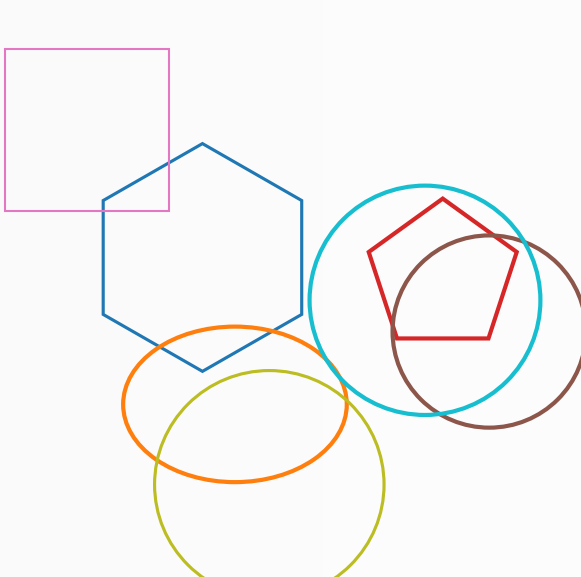[{"shape": "hexagon", "thickness": 1.5, "radius": 0.99, "center": [0.348, 0.553]}, {"shape": "oval", "thickness": 2, "radius": 0.96, "center": [0.404, 0.299]}, {"shape": "pentagon", "thickness": 2, "radius": 0.67, "center": [0.762, 0.521]}, {"shape": "circle", "thickness": 2, "radius": 0.83, "center": [0.842, 0.425]}, {"shape": "square", "thickness": 1, "radius": 0.7, "center": [0.15, 0.774]}, {"shape": "circle", "thickness": 1.5, "radius": 0.99, "center": [0.463, 0.16]}, {"shape": "circle", "thickness": 2, "radius": 0.99, "center": [0.731, 0.479]}]